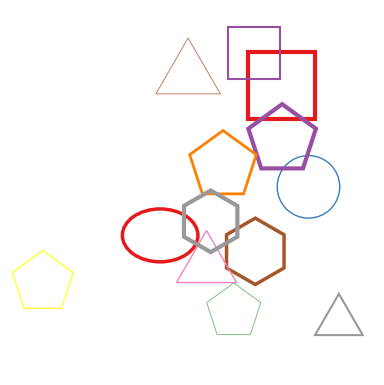[{"shape": "square", "thickness": 3, "radius": 0.44, "center": [0.731, 0.779]}, {"shape": "oval", "thickness": 2.5, "radius": 0.49, "center": [0.416, 0.389]}, {"shape": "circle", "thickness": 1, "radius": 0.41, "center": [0.801, 0.515]}, {"shape": "pentagon", "thickness": 0.5, "radius": 0.37, "center": [0.607, 0.191]}, {"shape": "pentagon", "thickness": 3, "radius": 0.46, "center": [0.733, 0.637]}, {"shape": "square", "thickness": 1.5, "radius": 0.34, "center": [0.659, 0.863]}, {"shape": "pentagon", "thickness": 2, "radius": 0.45, "center": [0.579, 0.57]}, {"shape": "pentagon", "thickness": 1, "radius": 0.42, "center": [0.111, 0.266]}, {"shape": "hexagon", "thickness": 2.5, "radius": 0.43, "center": [0.663, 0.347]}, {"shape": "triangle", "thickness": 0.5, "radius": 0.48, "center": [0.489, 0.805]}, {"shape": "triangle", "thickness": 1, "radius": 0.45, "center": [0.536, 0.311]}, {"shape": "triangle", "thickness": 1.5, "radius": 0.36, "center": [0.88, 0.165]}, {"shape": "hexagon", "thickness": 3, "radius": 0.4, "center": [0.547, 0.425]}]